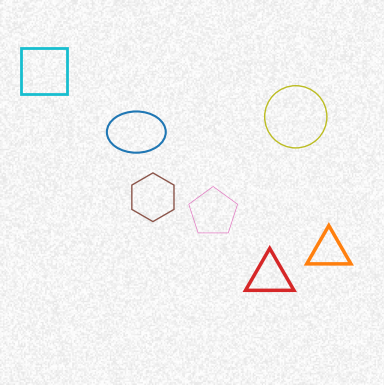[{"shape": "oval", "thickness": 1.5, "radius": 0.38, "center": [0.354, 0.657]}, {"shape": "triangle", "thickness": 2.5, "radius": 0.33, "center": [0.854, 0.348]}, {"shape": "triangle", "thickness": 2.5, "radius": 0.36, "center": [0.701, 0.282]}, {"shape": "hexagon", "thickness": 1, "radius": 0.32, "center": [0.397, 0.488]}, {"shape": "pentagon", "thickness": 0.5, "radius": 0.33, "center": [0.554, 0.449]}, {"shape": "circle", "thickness": 1, "radius": 0.4, "center": [0.768, 0.697]}, {"shape": "square", "thickness": 2, "radius": 0.3, "center": [0.114, 0.816]}]